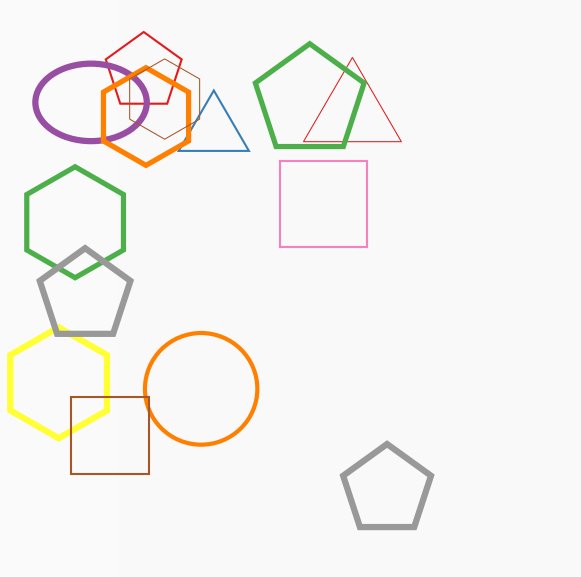[{"shape": "pentagon", "thickness": 1, "radius": 0.34, "center": [0.247, 0.875]}, {"shape": "triangle", "thickness": 0.5, "radius": 0.49, "center": [0.606, 0.802]}, {"shape": "triangle", "thickness": 1, "radius": 0.35, "center": [0.368, 0.773]}, {"shape": "hexagon", "thickness": 2.5, "radius": 0.48, "center": [0.129, 0.614]}, {"shape": "pentagon", "thickness": 2.5, "radius": 0.49, "center": [0.533, 0.825]}, {"shape": "oval", "thickness": 3, "radius": 0.48, "center": [0.157, 0.822]}, {"shape": "hexagon", "thickness": 2.5, "radius": 0.42, "center": [0.251, 0.797]}, {"shape": "circle", "thickness": 2, "radius": 0.48, "center": [0.346, 0.326]}, {"shape": "hexagon", "thickness": 3, "radius": 0.48, "center": [0.101, 0.336]}, {"shape": "square", "thickness": 1, "radius": 0.33, "center": [0.189, 0.246]}, {"shape": "hexagon", "thickness": 0.5, "radius": 0.35, "center": [0.283, 0.828]}, {"shape": "square", "thickness": 1, "radius": 0.37, "center": [0.556, 0.646]}, {"shape": "pentagon", "thickness": 3, "radius": 0.4, "center": [0.666, 0.151]}, {"shape": "pentagon", "thickness": 3, "radius": 0.41, "center": [0.146, 0.487]}]